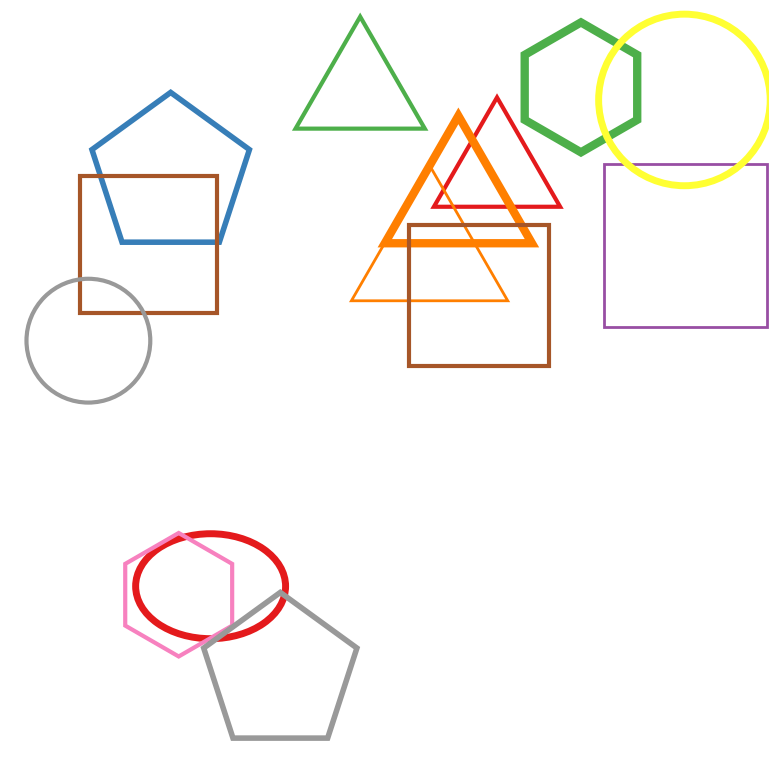[{"shape": "oval", "thickness": 2.5, "radius": 0.49, "center": [0.274, 0.239]}, {"shape": "triangle", "thickness": 1.5, "radius": 0.47, "center": [0.645, 0.779]}, {"shape": "pentagon", "thickness": 2, "radius": 0.54, "center": [0.222, 0.772]}, {"shape": "hexagon", "thickness": 3, "radius": 0.42, "center": [0.754, 0.887]}, {"shape": "triangle", "thickness": 1.5, "radius": 0.48, "center": [0.468, 0.881]}, {"shape": "square", "thickness": 1, "radius": 0.53, "center": [0.89, 0.681]}, {"shape": "triangle", "thickness": 3, "radius": 0.55, "center": [0.595, 0.739]}, {"shape": "triangle", "thickness": 1, "radius": 0.59, "center": [0.558, 0.668]}, {"shape": "circle", "thickness": 2.5, "radius": 0.56, "center": [0.889, 0.87]}, {"shape": "square", "thickness": 1.5, "radius": 0.45, "center": [0.193, 0.682]}, {"shape": "square", "thickness": 1.5, "radius": 0.46, "center": [0.623, 0.616]}, {"shape": "hexagon", "thickness": 1.5, "radius": 0.4, "center": [0.232, 0.228]}, {"shape": "pentagon", "thickness": 2, "radius": 0.52, "center": [0.364, 0.126]}, {"shape": "circle", "thickness": 1.5, "radius": 0.4, "center": [0.115, 0.558]}]